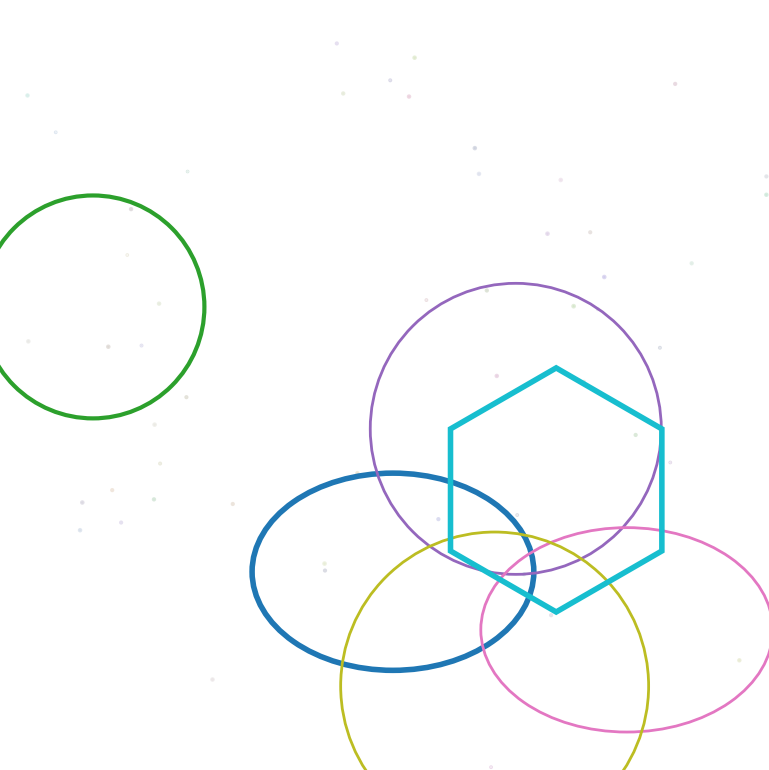[{"shape": "oval", "thickness": 2, "radius": 0.91, "center": [0.51, 0.257]}, {"shape": "circle", "thickness": 1.5, "radius": 0.72, "center": [0.121, 0.601]}, {"shape": "circle", "thickness": 1, "radius": 0.94, "center": [0.67, 0.443]}, {"shape": "oval", "thickness": 1, "radius": 0.95, "center": [0.814, 0.182]}, {"shape": "circle", "thickness": 1, "radius": 1.0, "center": [0.642, 0.109]}, {"shape": "hexagon", "thickness": 2, "radius": 0.79, "center": [0.722, 0.364]}]